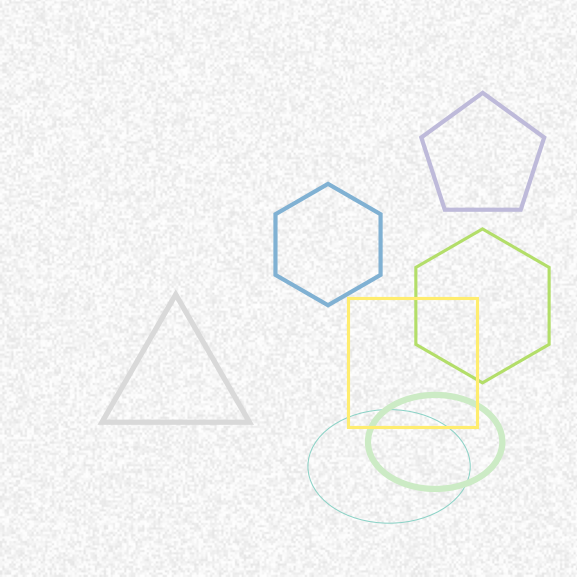[{"shape": "oval", "thickness": 0.5, "radius": 0.7, "center": [0.674, 0.192]}, {"shape": "pentagon", "thickness": 2, "radius": 0.56, "center": [0.836, 0.727]}, {"shape": "hexagon", "thickness": 2, "radius": 0.53, "center": [0.568, 0.576]}, {"shape": "hexagon", "thickness": 1.5, "radius": 0.67, "center": [0.835, 0.469]}, {"shape": "triangle", "thickness": 2.5, "radius": 0.74, "center": [0.304, 0.342]}, {"shape": "oval", "thickness": 3, "radius": 0.58, "center": [0.754, 0.234]}, {"shape": "square", "thickness": 1.5, "radius": 0.56, "center": [0.714, 0.372]}]